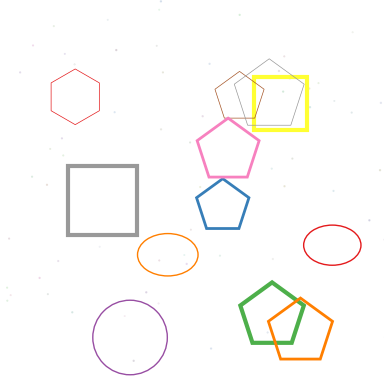[{"shape": "oval", "thickness": 1, "radius": 0.37, "center": [0.863, 0.363]}, {"shape": "hexagon", "thickness": 0.5, "radius": 0.36, "center": [0.195, 0.749]}, {"shape": "pentagon", "thickness": 2, "radius": 0.36, "center": [0.579, 0.464]}, {"shape": "pentagon", "thickness": 3, "radius": 0.43, "center": [0.707, 0.18]}, {"shape": "circle", "thickness": 1, "radius": 0.48, "center": [0.338, 0.123]}, {"shape": "oval", "thickness": 1, "radius": 0.39, "center": [0.436, 0.338]}, {"shape": "pentagon", "thickness": 2, "radius": 0.44, "center": [0.78, 0.138]}, {"shape": "square", "thickness": 3, "radius": 0.34, "center": [0.729, 0.73]}, {"shape": "pentagon", "thickness": 0.5, "radius": 0.34, "center": [0.622, 0.747]}, {"shape": "pentagon", "thickness": 2, "radius": 0.42, "center": [0.593, 0.608]}, {"shape": "square", "thickness": 3, "radius": 0.45, "center": [0.266, 0.48]}, {"shape": "pentagon", "thickness": 0.5, "radius": 0.48, "center": [0.699, 0.752]}]